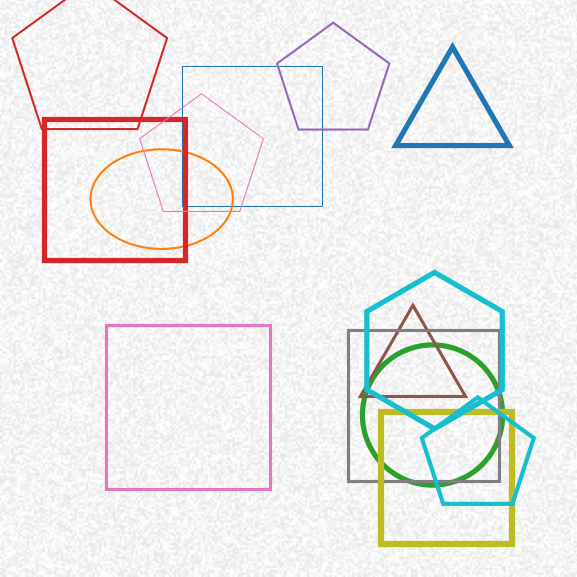[{"shape": "triangle", "thickness": 2.5, "radius": 0.57, "center": [0.784, 0.804]}, {"shape": "square", "thickness": 0.5, "radius": 0.6, "center": [0.436, 0.764]}, {"shape": "oval", "thickness": 1, "radius": 0.62, "center": [0.28, 0.654]}, {"shape": "circle", "thickness": 2.5, "radius": 0.61, "center": [0.749, 0.28]}, {"shape": "pentagon", "thickness": 1, "radius": 0.7, "center": [0.155, 0.89]}, {"shape": "square", "thickness": 2.5, "radius": 0.61, "center": [0.198, 0.671]}, {"shape": "pentagon", "thickness": 1, "radius": 0.51, "center": [0.577, 0.858]}, {"shape": "triangle", "thickness": 1.5, "radius": 0.53, "center": [0.715, 0.365]}, {"shape": "square", "thickness": 1.5, "radius": 0.71, "center": [0.325, 0.294]}, {"shape": "pentagon", "thickness": 0.5, "radius": 0.56, "center": [0.349, 0.724]}, {"shape": "square", "thickness": 1.5, "radius": 0.65, "center": [0.733, 0.297]}, {"shape": "square", "thickness": 3, "radius": 0.57, "center": [0.773, 0.171]}, {"shape": "hexagon", "thickness": 2.5, "radius": 0.68, "center": [0.752, 0.392]}, {"shape": "pentagon", "thickness": 2, "radius": 0.51, "center": [0.827, 0.209]}]